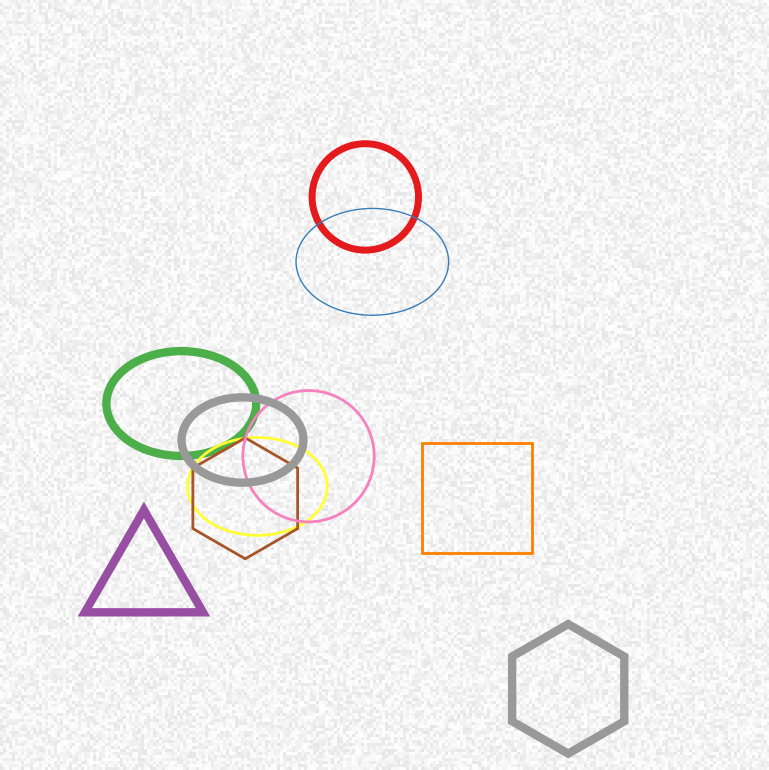[{"shape": "circle", "thickness": 2.5, "radius": 0.35, "center": [0.474, 0.744]}, {"shape": "oval", "thickness": 0.5, "radius": 0.5, "center": [0.484, 0.66]}, {"shape": "oval", "thickness": 3, "radius": 0.49, "center": [0.235, 0.476]}, {"shape": "triangle", "thickness": 3, "radius": 0.44, "center": [0.187, 0.249]}, {"shape": "square", "thickness": 1, "radius": 0.36, "center": [0.62, 0.353]}, {"shape": "oval", "thickness": 1, "radius": 0.45, "center": [0.334, 0.368]}, {"shape": "hexagon", "thickness": 1, "radius": 0.39, "center": [0.319, 0.353]}, {"shape": "circle", "thickness": 1, "radius": 0.43, "center": [0.401, 0.408]}, {"shape": "oval", "thickness": 3, "radius": 0.4, "center": [0.315, 0.429]}, {"shape": "hexagon", "thickness": 3, "radius": 0.42, "center": [0.738, 0.105]}]